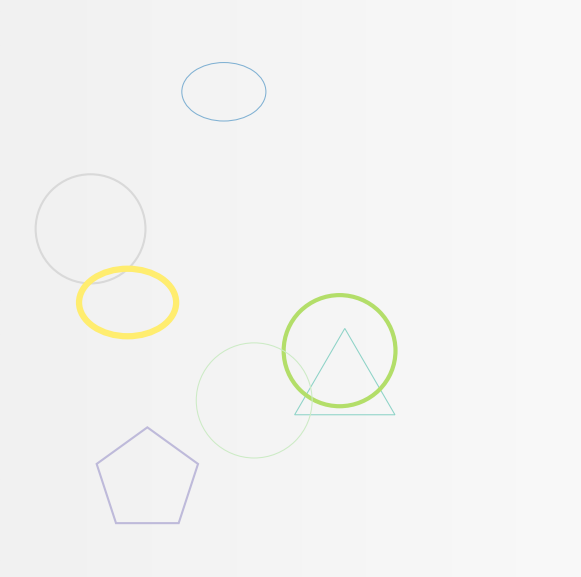[{"shape": "triangle", "thickness": 0.5, "radius": 0.5, "center": [0.593, 0.331]}, {"shape": "pentagon", "thickness": 1, "radius": 0.46, "center": [0.253, 0.167]}, {"shape": "oval", "thickness": 0.5, "radius": 0.36, "center": [0.385, 0.84]}, {"shape": "circle", "thickness": 2, "radius": 0.48, "center": [0.584, 0.392]}, {"shape": "circle", "thickness": 1, "radius": 0.47, "center": [0.156, 0.603]}, {"shape": "circle", "thickness": 0.5, "radius": 0.5, "center": [0.437, 0.306]}, {"shape": "oval", "thickness": 3, "radius": 0.42, "center": [0.22, 0.475]}]